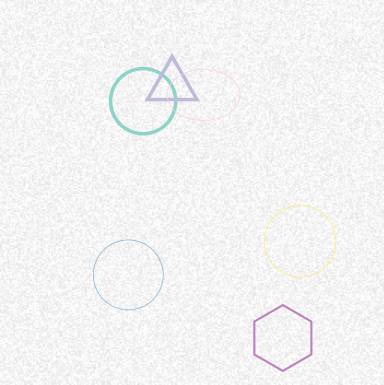[{"shape": "circle", "thickness": 2.5, "radius": 0.42, "center": [0.372, 0.737]}, {"shape": "triangle", "thickness": 2.5, "radius": 0.37, "center": [0.447, 0.779]}, {"shape": "circle", "thickness": 0.5, "radius": 0.45, "center": [0.333, 0.286]}, {"shape": "oval", "thickness": 0.5, "radius": 0.47, "center": [0.529, 0.753]}, {"shape": "hexagon", "thickness": 1.5, "radius": 0.43, "center": [0.735, 0.122]}, {"shape": "circle", "thickness": 0.5, "radius": 0.47, "center": [0.78, 0.373]}]